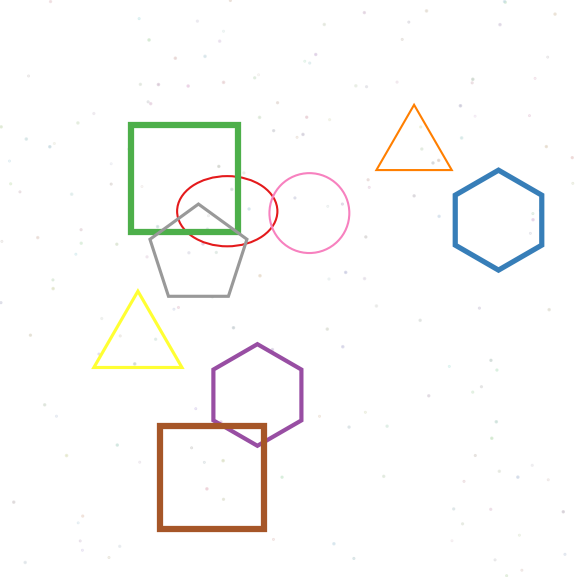[{"shape": "oval", "thickness": 1, "radius": 0.43, "center": [0.394, 0.633]}, {"shape": "hexagon", "thickness": 2.5, "radius": 0.43, "center": [0.863, 0.618]}, {"shape": "square", "thickness": 3, "radius": 0.46, "center": [0.32, 0.69]}, {"shape": "hexagon", "thickness": 2, "radius": 0.44, "center": [0.446, 0.315]}, {"shape": "triangle", "thickness": 1, "radius": 0.38, "center": [0.717, 0.742]}, {"shape": "triangle", "thickness": 1.5, "radius": 0.44, "center": [0.239, 0.407]}, {"shape": "square", "thickness": 3, "radius": 0.45, "center": [0.367, 0.173]}, {"shape": "circle", "thickness": 1, "radius": 0.35, "center": [0.536, 0.63]}, {"shape": "pentagon", "thickness": 1.5, "radius": 0.44, "center": [0.344, 0.557]}]